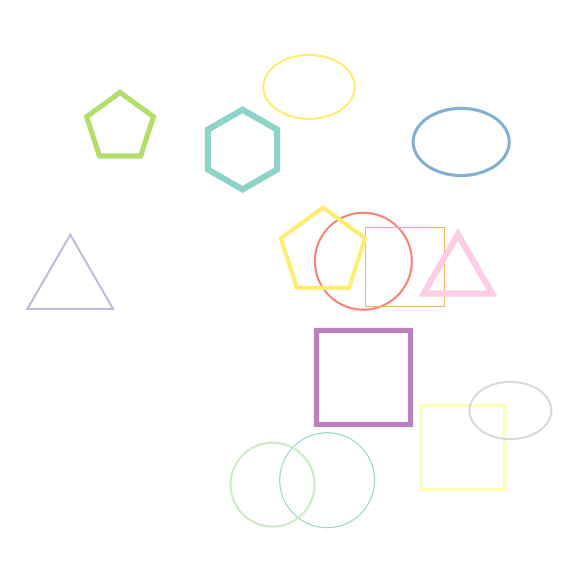[{"shape": "circle", "thickness": 0.5, "radius": 0.41, "center": [0.566, 0.168]}, {"shape": "hexagon", "thickness": 3, "radius": 0.35, "center": [0.42, 0.74]}, {"shape": "square", "thickness": 1.5, "radius": 0.37, "center": [0.8, 0.225]}, {"shape": "triangle", "thickness": 1, "radius": 0.43, "center": [0.122, 0.507]}, {"shape": "circle", "thickness": 1, "radius": 0.42, "center": [0.629, 0.547]}, {"shape": "oval", "thickness": 1.5, "radius": 0.42, "center": [0.799, 0.753]}, {"shape": "square", "thickness": 0.5, "radius": 0.34, "center": [0.701, 0.537]}, {"shape": "pentagon", "thickness": 2.5, "radius": 0.3, "center": [0.208, 0.778]}, {"shape": "triangle", "thickness": 3, "radius": 0.34, "center": [0.793, 0.525]}, {"shape": "oval", "thickness": 1, "radius": 0.35, "center": [0.884, 0.288]}, {"shape": "square", "thickness": 2.5, "radius": 0.41, "center": [0.629, 0.346]}, {"shape": "circle", "thickness": 1, "radius": 0.36, "center": [0.472, 0.16]}, {"shape": "pentagon", "thickness": 2, "radius": 0.38, "center": [0.559, 0.563]}, {"shape": "oval", "thickness": 1, "radius": 0.4, "center": [0.535, 0.849]}]